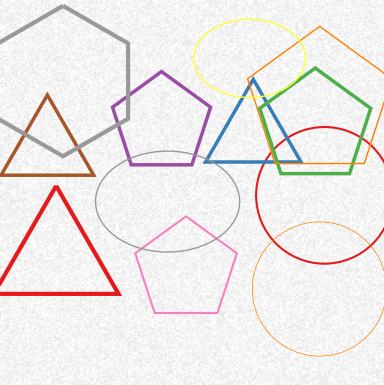[{"shape": "triangle", "thickness": 3, "radius": 0.93, "center": [0.146, 0.33]}, {"shape": "circle", "thickness": 1.5, "radius": 0.89, "center": [0.843, 0.493]}, {"shape": "triangle", "thickness": 2.5, "radius": 0.72, "center": [0.658, 0.651]}, {"shape": "pentagon", "thickness": 2.5, "radius": 0.76, "center": [0.819, 0.672]}, {"shape": "pentagon", "thickness": 2.5, "radius": 0.67, "center": [0.42, 0.68]}, {"shape": "pentagon", "thickness": 1, "radius": 0.98, "center": [0.83, 0.735]}, {"shape": "circle", "thickness": 0.5, "radius": 0.87, "center": [0.83, 0.249]}, {"shape": "oval", "thickness": 1, "radius": 0.72, "center": [0.648, 0.848]}, {"shape": "triangle", "thickness": 2.5, "radius": 0.69, "center": [0.123, 0.614]}, {"shape": "pentagon", "thickness": 1.5, "radius": 0.69, "center": [0.483, 0.299]}, {"shape": "hexagon", "thickness": 3, "radius": 0.98, "center": [0.164, 0.79]}, {"shape": "oval", "thickness": 1, "radius": 0.94, "center": [0.435, 0.476]}]